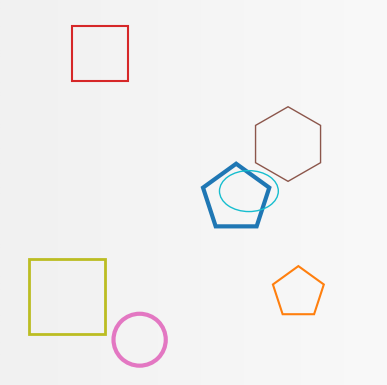[{"shape": "pentagon", "thickness": 3, "radius": 0.45, "center": [0.609, 0.485]}, {"shape": "pentagon", "thickness": 1.5, "radius": 0.35, "center": [0.77, 0.24]}, {"shape": "square", "thickness": 1.5, "radius": 0.36, "center": [0.259, 0.862]}, {"shape": "hexagon", "thickness": 1, "radius": 0.48, "center": [0.743, 0.626]}, {"shape": "circle", "thickness": 3, "radius": 0.34, "center": [0.36, 0.118]}, {"shape": "square", "thickness": 2, "radius": 0.49, "center": [0.173, 0.23]}, {"shape": "oval", "thickness": 1, "radius": 0.38, "center": [0.642, 0.504]}]